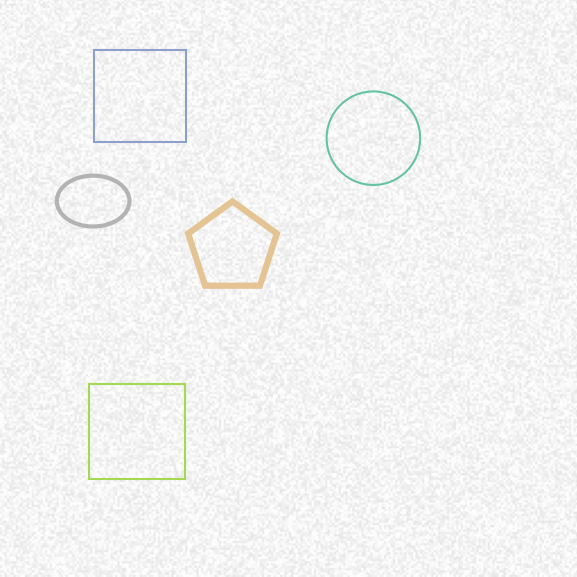[{"shape": "circle", "thickness": 1, "radius": 0.4, "center": [0.647, 0.76]}, {"shape": "square", "thickness": 1, "radius": 0.4, "center": [0.242, 0.833]}, {"shape": "square", "thickness": 1, "radius": 0.41, "center": [0.237, 0.252]}, {"shape": "pentagon", "thickness": 3, "radius": 0.4, "center": [0.403, 0.57]}, {"shape": "oval", "thickness": 2, "radius": 0.31, "center": [0.161, 0.651]}]